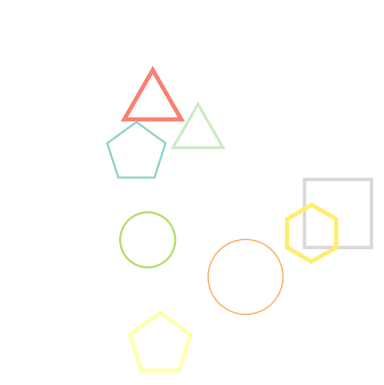[{"shape": "pentagon", "thickness": 1.5, "radius": 0.4, "center": [0.354, 0.603]}, {"shape": "pentagon", "thickness": 3, "radius": 0.42, "center": [0.416, 0.105]}, {"shape": "triangle", "thickness": 3, "radius": 0.43, "center": [0.397, 0.733]}, {"shape": "circle", "thickness": 1, "radius": 0.49, "center": [0.638, 0.281]}, {"shape": "circle", "thickness": 1.5, "radius": 0.36, "center": [0.384, 0.377]}, {"shape": "square", "thickness": 2.5, "radius": 0.44, "center": [0.877, 0.447]}, {"shape": "triangle", "thickness": 2, "radius": 0.38, "center": [0.514, 0.654]}, {"shape": "hexagon", "thickness": 3, "radius": 0.37, "center": [0.809, 0.394]}]